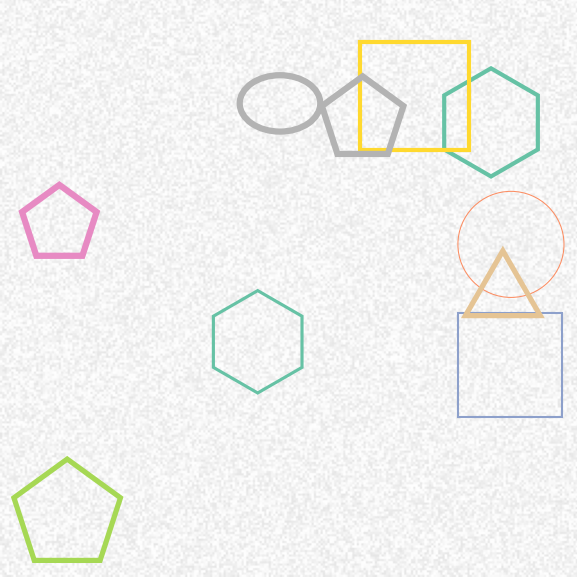[{"shape": "hexagon", "thickness": 1.5, "radius": 0.44, "center": [0.446, 0.407]}, {"shape": "hexagon", "thickness": 2, "radius": 0.47, "center": [0.85, 0.787]}, {"shape": "circle", "thickness": 0.5, "radius": 0.46, "center": [0.885, 0.576]}, {"shape": "square", "thickness": 1, "radius": 0.45, "center": [0.883, 0.367]}, {"shape": "pentagon", "thickness": 3, "radius": 0.34, "center": [0.103, 0.611]}, {"shape": "pentagon", "thickness": 2.5, "radius": 0.48, "center": [0.116, 0.107]}, {"shape": "square", "thickness": 2, "radius": 0.47, "center": [0.718, 0.833]}, {"shape": "triangle", "thickness": 2.5, "radius": 0.37, "center": [0.871, 0.49]}, {"shape": "oval", "thickness": 3, "radius": 0.35, "center": [0.485, 0.82]}, {"shape": "pentagon", "thickness": 3, "radius": 0.37, "center": [0.628, 0.793]}]